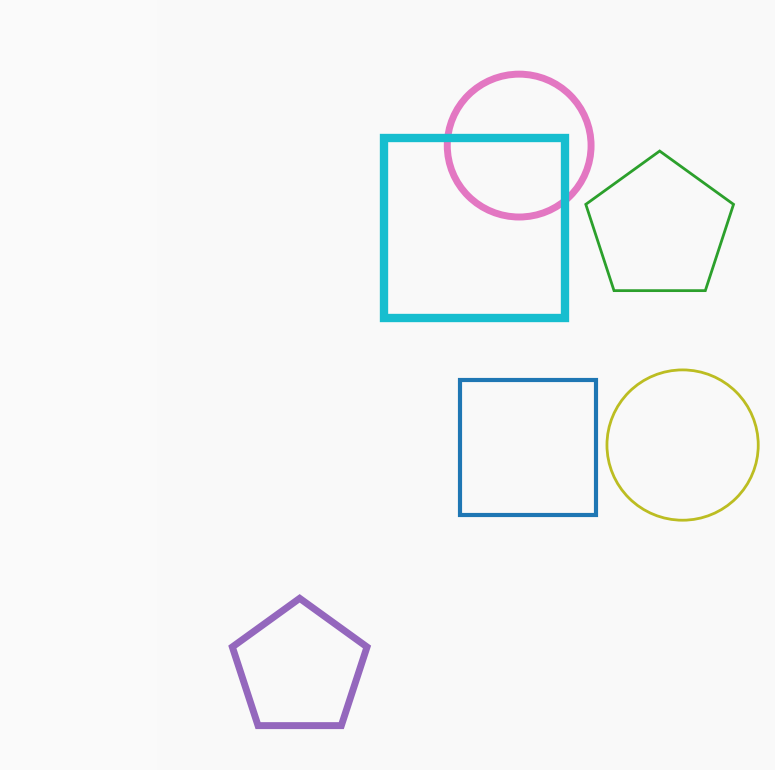[{"shape": "square", "thickness": 1.5, "radius": 0.44, "center": [0.682, 0.418]}, {"shape": "pentagon", "thickness": 1, "radius": 0.5, "center": [0.851, 0.704]}, {"shape": "pentagon", "thickness": 2.5, "radius": 0.46, "center": [0.387, 0.132]}, {"shape": "circle", "thickness": 2.5, "radius": 0.46, "center": [0.67, 0.811]}, {"shape": "circle", "thickness": 1, "radius": 0.49, "center": [0.881, 0.422]}, {"shape": "square", "thickness": 3, "radius": 0.58, "center": [0.613, 0.704]}]